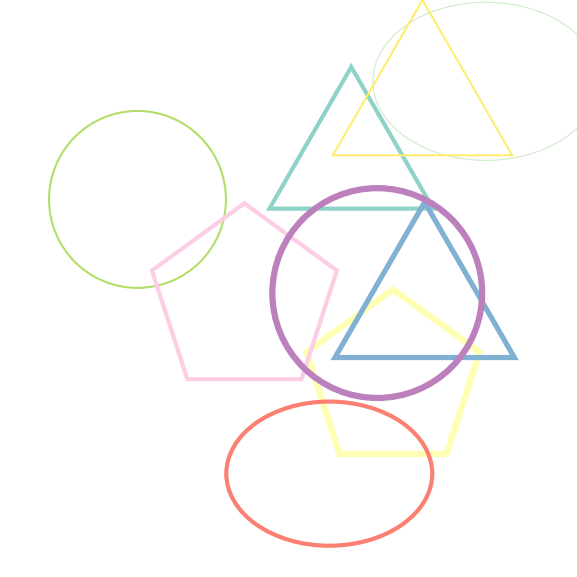[{"shape": "triangle", "thickness": 2, "radius": 0.82, "center": [0.608, 0.72]}, {"shape": "pentagon", "thickness": 3, "radius": 0.79, "center": [0.681, 0.341]}, {"shape": "oval", "thickness": 2, "radius": 0.89, "center": [0.57, 0.179]}, {"shape": "triangle", "thickness": 2.5, "radius": 0.9, "center": [0.735, 0.47]}, {"shape": "circle", "thickness": 1, "radius": 0.77, "center": [0.238, 0.654]}, {"shape": "pentagon", "thickness": 2, "radius": 0.84, "center": [0.423, 0.479]}, {"shape": "circle", "thickness": 3, "radius": 0.91, "center": [0.653, 0.492]}, {"shape": "oval", "thickness": 0.5, "radius": 0.98, "center": [0.841, 0.858]}, {"shape": "triangle", "thickness": 1, "radius": 0.9, "center": [0.732, 0.82]}]